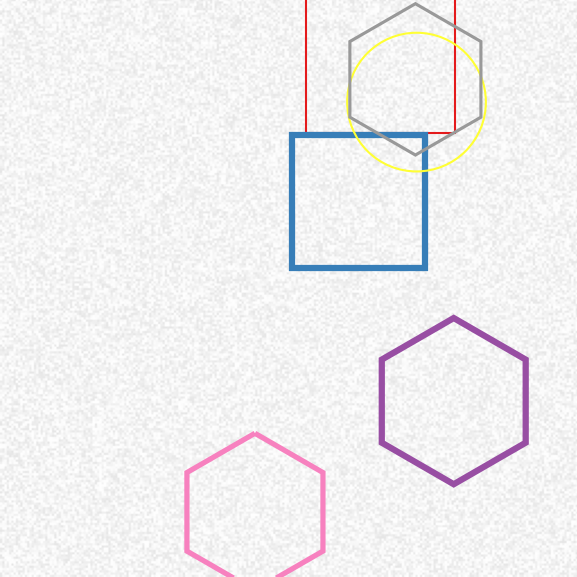[{"shape": "square", "thickness": 1, "radius": 0.65, "center": [0.659, 0.899]}, {"shape": "square", "thickness": 3, "radius": 0.57, "center": [0.621, 0.65]}, {"shape": "hexagon", "thickness": 3, "radius": 0.72, "center": [0.786, 0.305]}, {"shape": "circle", "thickness": 1, "radius": 0.6, "center": [0.721, 0.822]}, {"shape": "hexagon", "thickness": 2.5, "radius": 0.68, "center": [0.441, 0.113]}, {"shape": "hexagon", "thickness": 1.5, "radius": 0.66, "center": [0.719, 0.862]}]